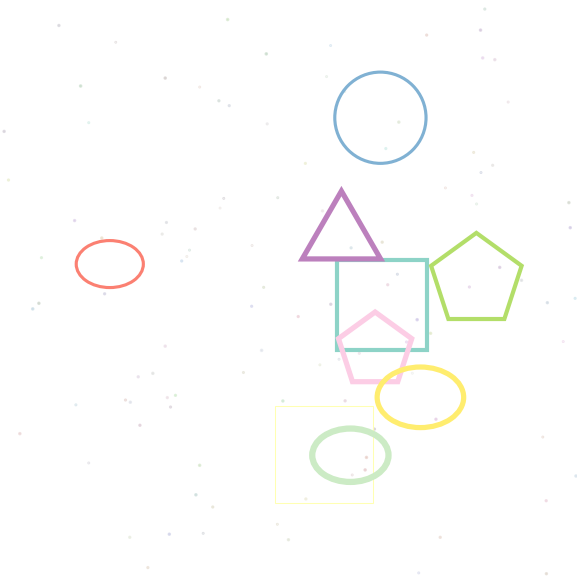[{"shape": "square", "thickness": 2, "radius": 0.39, "center": [0.661, 0.47]}, {"shape": "square", "thickness": 0.5, "radius": 0.42, "center": [0.561, 0.212]}, {"shape": "oval", "thickness": 1.5, "radius": 0.29, "center": [0.19, 0.542]}, {"shape": "circle", "thickness": 1.5, "radius": 0.4, "center": [0.659, 0.795]}, {"shape": "pentagon", "thickness": 2, "radius": 0.41, "center": [0.825, 0.513]}, {"shape": "pentagon", "thickness": 2.5, "radius": 0.33, "center": [0.65, 0.392]}, {"shape": "triangle", "thickness": 2.5, "radius": 0.39, "center": [0.591, 0.59]}, {"shape": "oval", "thickness": 3, "radius": 0.33, "center": [0.607, 0.211]}, {"shape": "oval", "thickness": 2.5, "radius": 0.37, "center": [0.728, 0.311]}]